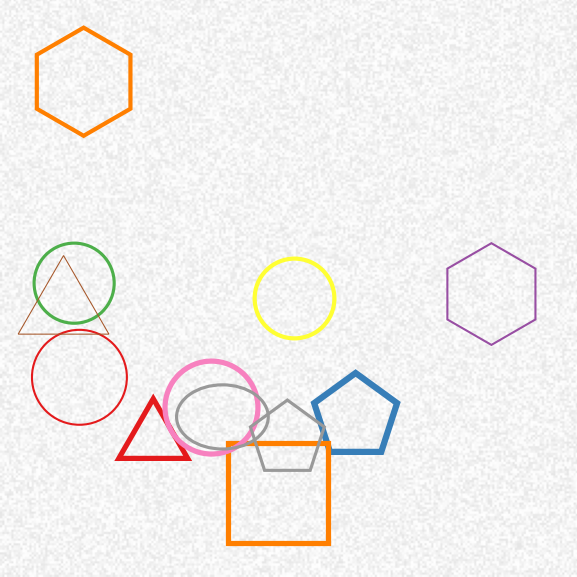[{"shape": "circle", "thickness": 1, "radius": 0.41, "center": [0.138, 0.346]}, {"shape": "triangle", "thickness": 2.5, "radius": 0.34, "center": [0.265, 0.24]}, {"shape": "pentagon", "thickness": 3, "radius": 0.38, "center": [0.616, 0.278]}, {"shape": "circle", "thickness": 1.5, "radius": 0.35, "center": [0.128, 0.509]}, {"shape": "hexagon", "thickness": 1, "radius": 0.44, "center": [0.851, 0.49]}, {"shape": "hexagon", "thickness": 2, "radius": 0.47, "center": [0.145, 0.858]}, {"shape": "square", "thickness": 2.5, "radius": 0.43, "center": [0.482, 0.146]}, {"shape": "circle", "thickness": 2, "radius": 0.35, "center": [0.51, 0.482]}, {"shape": "triangle", "thickness": 0.5, "radius": 0.45, "center": [0.11, 0.466]}, {"shape": "circle", "thickness": 2.5, "radius": 0.4, "center": [0.366, 0.293]}, {"shape": "pentagon", "thickness": 1.5, "radius": 0.34, "center": [0.498, 0.239]}, {"shape": "oval", "thickness": 1.5, "radius": 0.4, "center": [0.385, 0.277]}]